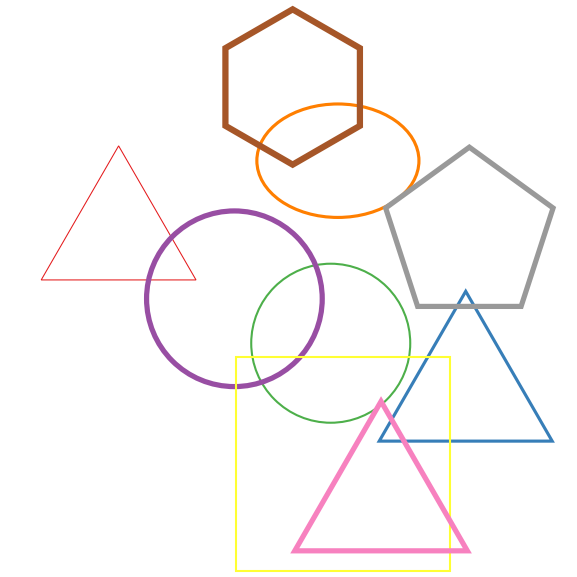[{"shape": "triangle", "thickness": 0.5, "radius": 0.77, "center": [0.205, 0.592]}, {"shape": "triangle", "thickness": 1.5, "radius": 0.86, "center": [0.806, 0.322]}, {"shape": "circle", "thickness": 1, "radius": 0.69, "center": [0.573, 0.405]}, {"shape": "circle", "thickness": 2.5, "radius": 0.76, "center": [0.406, 0.482]}, {"shape": "oval", "thickness": 1.5, "radius": 0.7, "center": [0.585, 0.721]}, {"shape": "square", "thickness": 1, "radius": 0.92, "center": [0.594, 0.195]}, {"shape": "hexagon", "thickness": 3, "radius": 0.67, "center": [0.507, 0.849]}, {"shape": "triangle", "thickness": 2.5, "radius": 0.86, "center": [0.66, 0.132]}, {"shape": "pentagon", "thickness": 2.5, "radius": 0.76, "center": [0.813, 0.592]}]